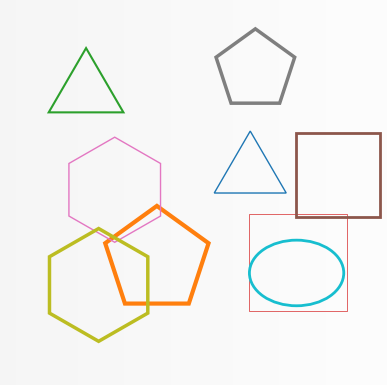[{"shape": "triangle", "thickness": 1, "radius": 0.54, "center": [0.646, 0.552]}, {"shape": "pentagon", "thickness": 3, "radius": 0.7, "center": [0.405, 0.325]}, {"shape": "triangle", "thickness": 1.5, "radius": 0.56, "center": [0.222, 0.764]}, {"shape": "square", "thickness": 0.5, "radius": 0.63, "center": [0.768, 0.318]}, {"shape": "square", "thickness": 2, "radius": 0.55, "center": [0.872, 0.545]}, {"shape": "hexagon", "thickness": 1, "radius": 0.68, "center": [0.296, 0.507]}, {"shape": "pentagon", "thickness": 2.5, "radius": 0.53, "center": [0.659, 0.818]}, {"shape": "hexagon", "thickness": 2.5, "radius": 0.73, "center": [0.255, 0.26]}, {"shape": "oval", "thickness": 2, "radius": 0.61, "center": [0.765, 0.291]}]